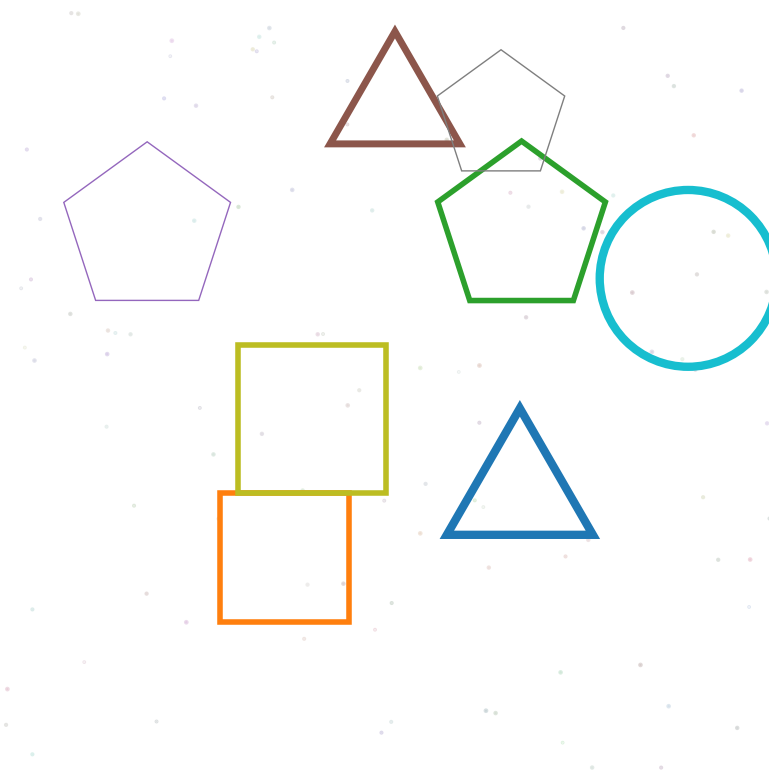[{"shape": "triangle", "thickness": 3, "radius": 0.55, "center": [0.675, 0.36]}, {"shape": "square", "thickness": 2, "radius": 0.42, "center": [0.37, 0.275]}, {"shape": "pentagon", "thickness": 2, "radius": 0.57, "center": [0.677, 0.702]}, {"shape": "pentagon", "thickness": 0.5, "radius": 0.57, "center": [0.191, 0.702]}, {"shape": "triangle", "thickness": 2.5, "radius": 0.49, "center": [0.513, 0.862]}, {"shape": "pentagon", "thickness": 0.5, "radius": 0.43, "center": [0.651, 0.848]}, {"shape": "square", "thickness": 2, "radius": 0.48, "center": [0.405, 0.456]}, {"shape": "circle", "thickness": 3, "radius": 0.57, "center": [0.894, 0.638]}]